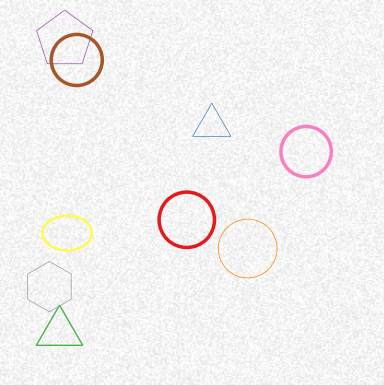[{"shape": "circle", "thickness": 2.5, "radius": 0.36, "center": [0.485, 0.429]}, {"shape": "triangle", "thickness": 0.5, "radius": 0.29, "center": [0.55, 0.675]}, {"shape": "triangle", "thickness": 1, "radius": 0.35, "center": [0.155, 0.138]}, {"shape": "pentagon", "thickness": 0.5, "radius": 0.38, "center": [0.168, 0.897]}, {"shape": "circle", "thickness": 0.5, "radius": 0.38, "center": [0.643, 0.354]}, {"shape": "oval", "thickness": 1.5, "radius": 0.32, "center": [0.174, 0.395]}, {"shape": "circle", "thickness": 2.5, "radius": 0.33, "center": [0.199, 0.844]}, {"shape": "circle", "thickness": 2.5, "radius": 0.33, "center": [0.795, 0.606]}, {"shape": "hexagon", "thickness": 0.5, "radius": 0.33, "center": [0.128, 0.256]}]